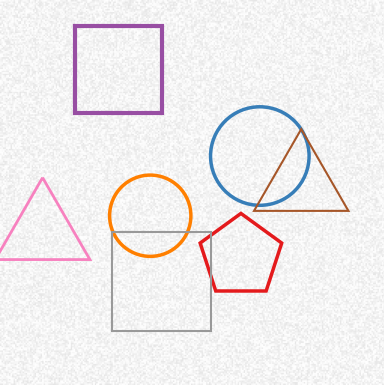[{"shape": "pentagon", "thickness": 2.5, "radius": 0.56, "center": [0.626, 0.334]}, {"shape": "circle", "thickness": 2.5, "radius": 0.64, "center": [0.675, 0.595]}, {"shape": "square", "thickness": 3, "radius": 0.57, "center": [0.308, 0.819]}, {"shape": "circle", "thickness": 2.5, "radius": 0.53, "center": [0.39, 0.44]}, {"shape": "triangle", "thickness": 1.5, "radius": 0.71, "center": [0.782, 0.523]}, {"shape": "triangle", "thickness": 2, "radius": 0.71, "center": [0.111, 0.397]}, {"shape": "square", "thickness": 1.5, "radius": 0.64, "center": [0.42, 0.269]}]